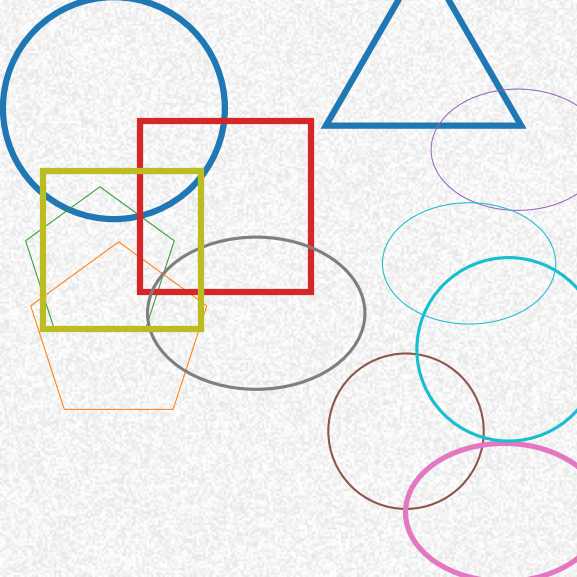[{"shape": "circle", "thickness": 3, "radius": 0.96, "center": [0.197, 0.812]}, {"shape": "triangle", "thickness": 3, "radius": 0.98, "center": [0.733, 0.879]}, {"shape": "pentagon", "thickness": 0.5, "radius": 0.8, "center": [0.206, 0.42]}, {"shape": "pentagon", "thickness": 0.5, "radius": 0.68, "center": [0.173, 0.54]}, {"shape": "square", "thickness": 3, "radius": 0.74, "center": [0.39, 0.642]}, {"shape": "oval", "thickness": 0.5, "radius": 0.75, "center": [0.897, 0.74]}, {"shape": "circle", "thickness": 1, "radius": 0.67, "center": [0.703, 0.252]}, {"shape": "oval", "thickness": 2.5, "radius": 0.85, "center": [0.873, 0.112]}, {"shape": "oval", "thickness": 1.5, "radius": 0.94, "center": [0.444, 0.457]}, {"shape": "square", "thickness": 3, "radius": 0.69, "center": [0.211, 0.566]}, {"shape": "oval", "thickness": 0.5, "radius": 0.75, "center": [0.812, 0.543]}, {"shape": "circle", "thickness": 1.5, "radius": 0.79, "center": [0.881, 0.394]}]